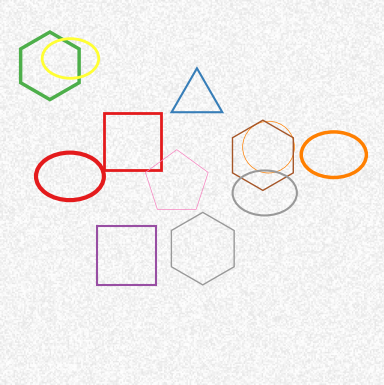[{"shape": "square", "thickness": 2, "radius": 0.37, "center": [0.345, 0.632]}, {"shape": "oval", "thickness": 3, "radius": 0.44, "center": [0.182, 0.542]}, {"shape": "triangle", "thickness": 1.5, "radius": 0.38, "center": [0.512, 0.747]}, {"shape": "hexagon", "thickness": 2.5, "radius": 0.44, "center": [0.13, 0.829]}, {"shape": "square", "thickness": 1.5, "radius": 0.38, "center": [0.329, 0.337]}, {"shape": "circle", "thickness": 0.5, "radius": 0.34, "center": [0.697, 0.618]}, {"shape": "oval", "thickness": 2.5, "radius": 0.42, "center": [0.867, 0.598]}, {"shape": "oval", "thickness": 2, "radius": 0.37, "center": [0.183, 0.848]}, {"shape": "hexagon", "thickness": 1, "radius": 0.46, "center": [0.683, 0.597]}, {"shape": "pentagon", "thickness": 0.5, "radius": 0.43, "center": [0.459, 0.526]}, {"shape": "hexagon", "thickness": 1, "radius": 0.47, "center": [0.527, 0.354]}, {"shape": "oval", "thickness": 1.5, "radius": 0.42, "center": [0.688, 0.499]}]